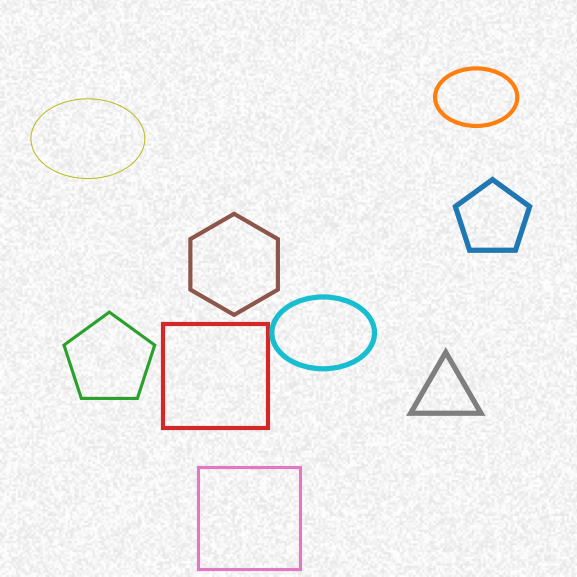[{"shape": "pentagon", "thickness": 2.5, "radius": 0.34, "center": [0.853, 0.621]}, {"shape": "oval", "thickness": 2, "radius": 0.36, "center": [0.825, 0.831]}, {"shape": "pentagon", "thickness": 1.5, "radius": 0.41, "center": [0.189, 0.376]}, {"shape": "square", "thickness": 2, "radius": 0.45, "center": [0.373, 0.348]}, {"shape": "hexagon", "thickness": 2, "radius": 0.44, "center": [0.405, 0.541]}, {"shape": "square", "thickness": 1.5, "radius": 0.44, "center": [0.431, 0.103]}, {"shape": "triangle", "thickness": 2.5, "radius": 0.35, "center": [0.772, 0.319]}, {"shape": "oval", "thickness": 0.5, "radius": 0.49, "center": [0.152, 0.759]}, {"shape": "oval", "thickness": 2.5, "radius": 0.44, "center": [0.56, 0.423]}]